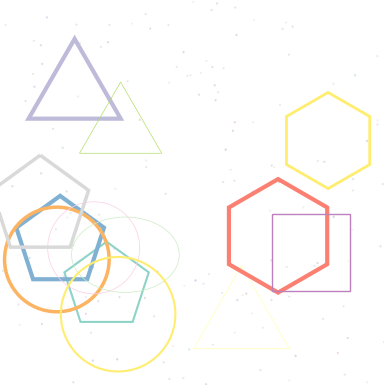[{"shape": "pentagon", "thickness": 1.5, "radius": 0.58, "center": [0.277, 0.257]}, {"shape": "triangle", "thickness": 0.5, "radius": 0.72, "center": [0.627, 0.167]}, {"shape": "triangle", "thickness": 3, "radius": 0.69, "center": [0.194, 0.761]}, {"shape": "hexagon", "thickness": 3, "radius": 0.74, "center": [0.722, 0.387]}, {"shape": "pentagon", "thickness": 3, "radius": 0.6, "center": [0.156, 0.372]}, {"shape": "circle", "thickness": 2.5, "radius": 0.68, "center": [0.148, 0.326]}, {"shape": "triangle", "thickness": 0.5, "radius": 0.62, "center": [0.313, 0.664]}, {"shape": "circle", "thickness": 0.5, "radius": 0.6, "center": [0.243, 0.356]}, {"shape": "pentagon", "thickness": 2.5, "radius": 0.66, "center": [0.105, 0.465]}, {"shape": "square", "thickness": 1, "radius": 0.5, "center": [0.808, 0.345]}, {"shape": "oval", "thickness": 0.5, "radius": 0.7, "center": [0.326, 0.338]}, {"shape": "hexagon", "thickness": 2, "radius": 0.62, "center": [0.852, 0.635]}, {"shape": "circle", "thickness": 1.5, "radius": 0.74, "center": [0.307, 0.184]}]